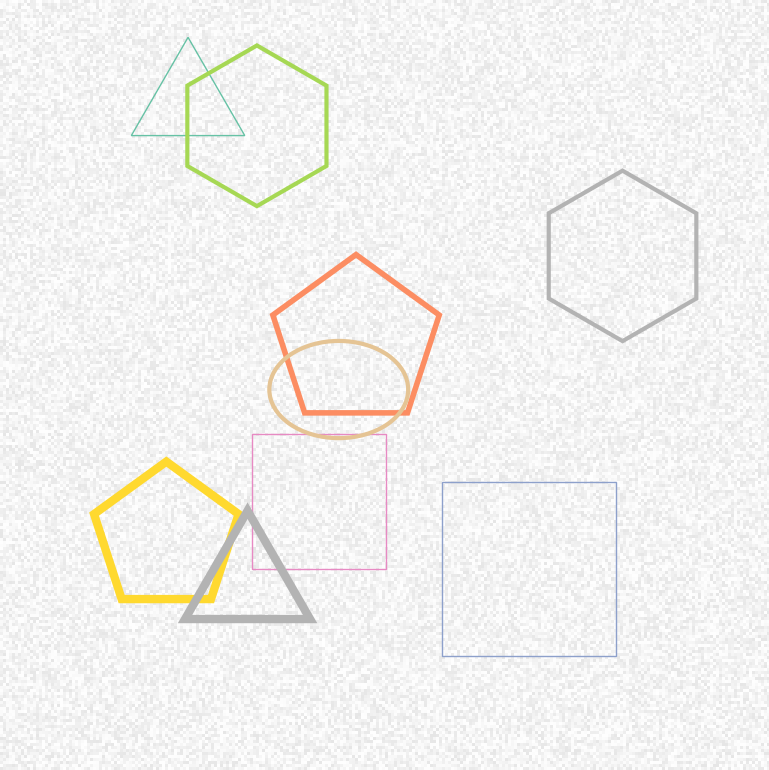[{"shape": "triangle", "thickness": 0.5, "radius": 0.43, "center": [0.244, 0.866]}, {"shape": "pentagon", "thickness": 2, "radius": 0.57, "center": [0.462, 0.556]}, {"shape": "square", "thickness": 0.5, "radius": 0.57, "center": [0.686, 0.261]}, {"shape": "square", "thickness": 0.5, "radius": 0.44, "center": [0.414, 0.349]}, {"shape": "hexagon", "thickness": 1.5, "radius": 0.52, "center": [0.334, 0.837]}, {"shape": "pentagon", "thickness": 3, "radius": 0.49, "center": [0.216, 0.302]}, {"shape": "oval", "thickness": 1.5, "radius": 0.45, "center": [0.44, 0.494]}, {"shape": "triangle", "thickness": 3, "radius": 0.47, "center": [0.322, 0.243]}, {"shape": "hexagon", "thickness": 1.5, "radius": 0.55, "center": [0.808, 0.668]}]